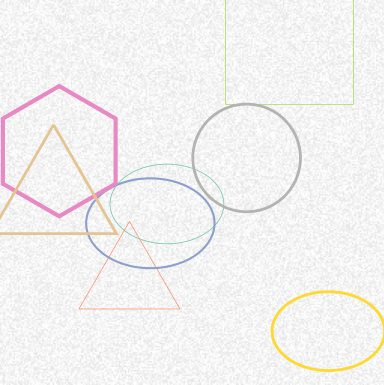[{"shape": "oval", "thickness": 0.5, "radius": 0.74, "center": [0.434, 0.47]}, {"shape": "triangle", "thickness": 0.5, "radius": 0.76, "center": [0.336, 0.273]}, {"shape": "oval", "thickness": 1.5, "radius": 0.83, "center": [0.391, 0.42]}, {"shape": "hexagon", "thickness": 3, "radius": 0.85, "center": [0.154, 0.607]}, {"shape": "square", "thickness": 0.5, "radius": 0.83, "center": [0.75, 0.897]}, {"shape": "oval", "thickness": 2, "radius": 0.73, "center": [0.853, 0.14]}, {"shape": "triangle", "thickness": 2, "radius": 0.94, "center": [0.139, 0.487]}, {"shape": "circle", "thickness": 2, "radius": 0.7, "center": [0.641, 0.59]}]